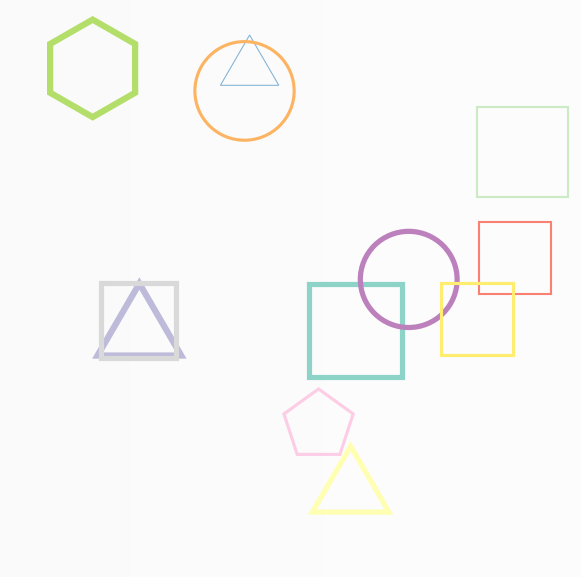[{"shape": "square", "thickness": 2.5, "radius": 0.4, "center": [0.611, 0.427]}, {"shape": "triangle", "thickness": 2.5, "radius": 0.38, "center": [0.603, 0.15]}, {"shape": "triangle", "thickness": 3, "radius": 0.42, "center": [0.24, 0.425]}, {"shape": "square", "thickness": 1, "radius": 0.31, "center": [0.885, 0.552]}, {"shape": "triangle", "thickness": 0.5, "radius": 0.29, "center": [0.429, 0.88]}, {"shape": "circle", "thickness": 1.5, "radius": 0.43, "center": [0.421, 0.842]}, {"shape": "hexagon", "thickness": 3, "radius": 0.42, "center": [0.159, 0.881]}, {"shape": "pentagon", "thickness": 1.5, "radius": 0.31, "center": [0.548, 0.263]}, {"shape": "square", "thickness": 2.5, "radius": 0.32, "center": [0.238, 0.445]}, {"shape": "circle", "thickness": 2.5, "radius": 0.42, "center": [0.703, 0.515]}, {"shape": "square", "thickness": 1, "radius": 0.39, "center": [0.899, 0.736]}, {"shape": "square", "thickness": 1.5, "radius": 0.31, "center": [0.82, 0.446]}]